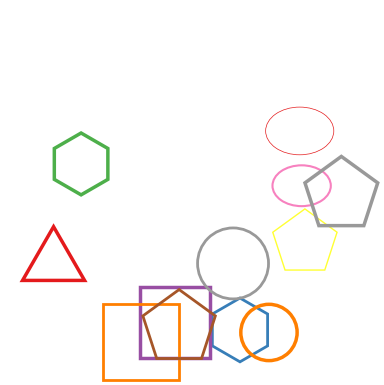[{"shape": "oval", "thickness": 0.5, "radius": 0.44, "center": [0.779, 0.66]}, {"shape": "triangle", "thickness": 2.5, "radius": 0.46, "center": [0.139, 0.318]}, {"shape": "hexagon", "thickness": 2, "radius": 0.41, "center": [0.623, 0.143]}, {"shape": "hexagon", "thickness": 2.5, "radius": 0.4, "center": [0.211, 0.574]}, {"shape": "square", "thickness": 2.5, "radius": 0.46, "center": [0.455, 0.163]}, {"shape": "circle", "thickness": 2.5, "radius": 0.37, "center": [0.699, 0.136]}, {"shape": "square", "thickness": 2, "radius": 0.49, "center": [0.366, 0.113]}, {"shape": "pentagon", "thickness": 1, "radius": 0.44, "center": [0.792, 0.37]}, {"shape": "pentagon", "thickness": 2, "radius": 0.49, "center": [0.465, 0.149]}, {"shape": "oval", "thickness": 1.5, "radius": 0.38, "center": [0.784, 0.518]}, {"shape": "pentagon", "thickness": 2.5, "radius": 0.5, "center": [0.887, 0.494]}, {"shape": "circle", "thickness": 2, "radius": 0.46, "center": [0.605, 0.316]}]